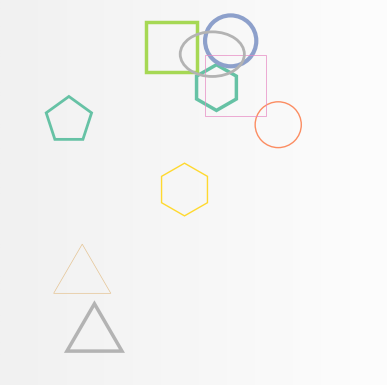[{"shape": "hexagon", "thickness": 2.5, "radius": 0.3, "center": [0.559, 0.773]}, {"shape": "pentagon", "thickness": 2, "radius": 0.31, "center": [0.178, 0.688]}, {"shape": "circle", "thickness": 1, "radius": 0.3, "center": [0.718, 0.676]}, {"shape": "circle", "thickness": 3, "radius": 0.33, "center": [0.595, 0.894]}, {"shape": "square", "thickness": 0.5, "radius": 0.39, "center": [0.607, 0.779]}, {"shape": "square", "thickness": 2.5, "radius": 0.32, "center": [0.443, 0.878]}, {"shape": "hexagon", "thickness": 1, "radius": 0.34, "center": [0.476, 0.508]}, {"shape": "triangle", "thickness": 0.5, "radius": 0.43, "center": [0.212, 0.281]}, {"shape": "oval", "thickness": 2, "radius": 0.41, "center": [0.548, 0.859]}, {"shape": "triangle", "thickness": 2.5, "radius": 0.41, "center": [0.244, 0.129]}]